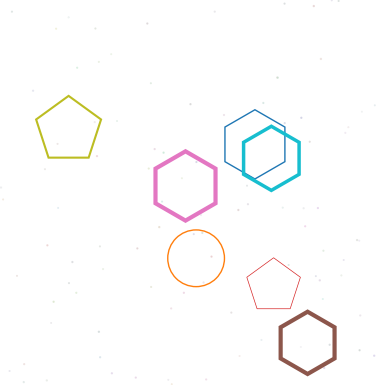[{"shape": "hexagon", "thickness": 1, "radius": 0.45, "center": [0.662, 0.625]}, {"shape": "circle", "thickness": 1, "radius": 0.37, "center": [0.509, 0.329]}, {"shape": "pentagon", "thickness": 0.5, "radius": 0.37, "center": [0.711, 0.257]}, {"shape": "hexagon", "thickness": 3, "radius": 0.4, "center": [0.799, 0.109]}, {"shape": "hexagon", "thickness": 3, "radius": 0.45, "center": [0.482, 0.517]}, {"shape": "pentagon", "thickness": 1.5, "radius": 0.44, "center": [0.178, 0.662]}, {"shape": "hexagon", "thickness": 2.5, "radius": 0.42, "center": [0.705, 0.589]}]